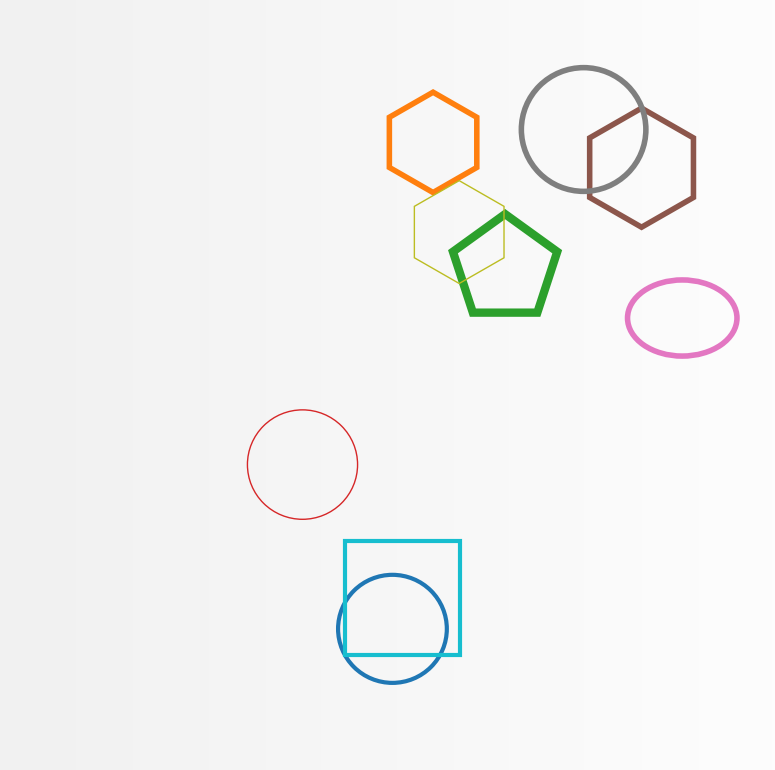[{"shape": "circle", "thickness": 1.5, "radius": 0.35, "center": [0.506, 0.183]}, {"shape": "hexagon", "thickness": 2, "radius": 0.33, "center": [0.559, 0.815]}, {"shape": "pentagon", "thickness": 3, "radius": 0.35, "center": [0.652, 0.651]}, {"shape": "circle", "thickness": 0.5, "radius": 0.36, "center": [0.39, 0.397]}, {"shape": "hexagon", "thickness": 2, "radius": 0.39, "center": [0.828, 0.782]}, {"shape": "oval", "thickness": 2, "radius": 0.35, "center": [0.88, 0.587]}, {"shape": "circle", "thickness": 2, "radius": 0.4, "center": [0.753, 0.832]}, {"shape": "hexagon", "thickness": 0.5, "radius": 0.33, "center": [0.593, 0.699]}, {"shape": "square", "thickness": 1.5, "radius": 0.37, "center": [0.52, 0.223]}]